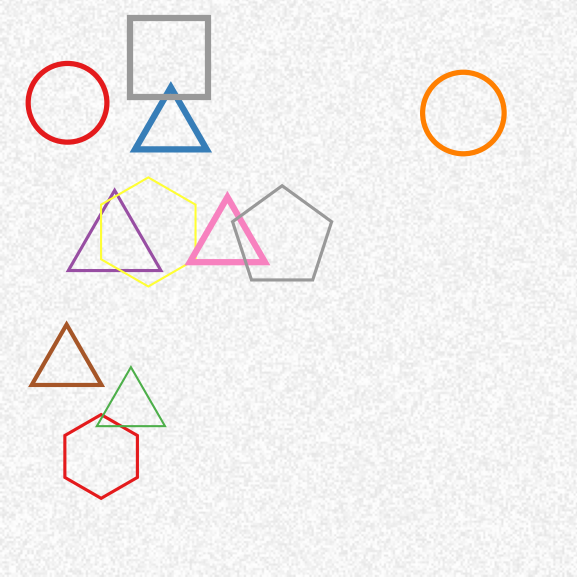[{"shape": "circle", "thickness": 2.5, "radius": 0.34, "center": [0.117, 0.821]}, {"shape": "hexagon", "thickness": 1.5, "radius": 0.36, "center": [0.175, 0.209]}, {"shape": "triangle", "thickness": 3, "radius": 0.36, "center": [0.296, 0.776]}, {"shape": "triangle", "thickness": 1, "radius": 0.34, "center": [0.227, 0.295]}, {"shape": "triangle", "thickness": 1.5, "radius": 0.46, "center": [0.198, 0.577]}, {"shape": "circle", "thickness": 2.5, "radius": 0.35, "center": [0.802, 0.803]}, {"shape": "hexagon", "thickness": 1, "radius": 0.47, "center": [0.257, 0.597]}, {"shape": "triangle", "thickness": 2, "radius": 0.35, "center": [0.115, 0.367]}, {"shape": "triangle", "thickness": 3, "radius": 0.38, "center": [0.394, 0.583]}, {"shape": "pentagon", "thickness": 1.5, "radius": 0.45, "center": [0.488, 0.587]}, {"shape": "square", "thickness": 3, "radius": 0.34, "center": [0.293, 0.9]}]